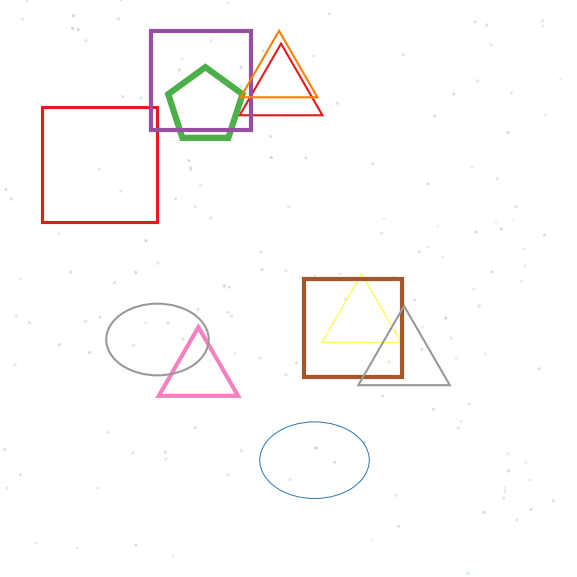[{"shape": "triangle", "thickness": 1, "radius": 0.41, "center": [0.487, 0.841]}, {"shape": "square", "thickness": 1.5, "radius": 0.5, "center": [0.172, 0.714]}, {"shape": "oval", "thickness": 0.5, "radius": 0.47, "center": [0.545, 0.202]}, {"shape": "pentagon", "thickness": 3, "radius": 0.34, "center": [0.356, 0.815]}, {"shape": "square", "thickness": 2, "radius": 0.43, "center": [0.348, 0.859]}, {"shape": "triangle", "thickness": 1, "radius": 0.38, "center": [0.483, 0.869]}, {"shape": "triangle", "thickness": 0.5, "radius": 0.39, "center": [0.626, 0.446]}, {"shape": "square", "thickness": 2, "radius": 0.42, "center": [0.612, 0.432]}, {"shape": "triangle", "thickness": 2, "radius": 0.4, "center": [0.344, 0.353]}, {"shape": "oval", "thickness": 1, "radius": 0.44, "center": [0.273, 0.411]}, {"shape": "triangle", "thickness": 1, "radius": 0.46, "center": [0.7, 0.378]}]